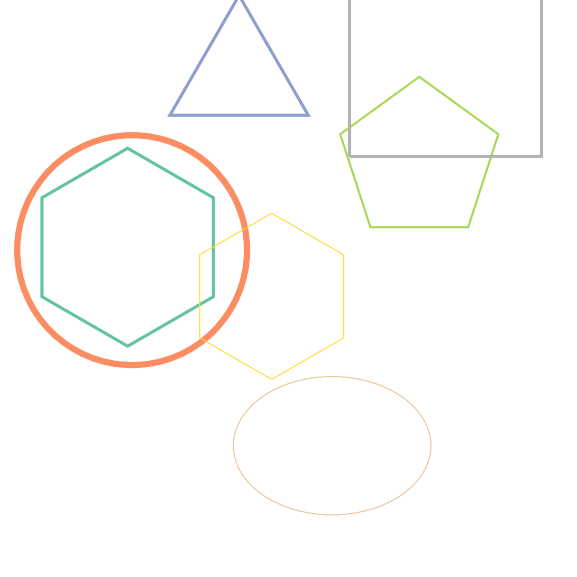[{"shape": "hexagon", "thickness": 1.5, "radius": 0.86, "center": [0.221, 0.571]}, {"shape": "circle", "thickness": 3, "radius": 1.0, "center": [0.229, 0.566]}, {"shape": "triangle", "thickness": 1.5, "radius": 0.69, "center": [0.414, 0.869]}, {"shape": "pentagon", "thickness": 1, "radius": 0.72, "center": [0.726, 0.722]}, {"shape": "hexagon", "thickness": 0.5, "radius": 0.72, "center": [0.47, 0.486]}, {"shape": "oval", "thickness": 0.5, "radius": 0.86, "center": [0.575, 0.227]}, {"shape": "square", "thickness": 1.5, "radius": 0.83, "center": [0.77, 0.896]}]